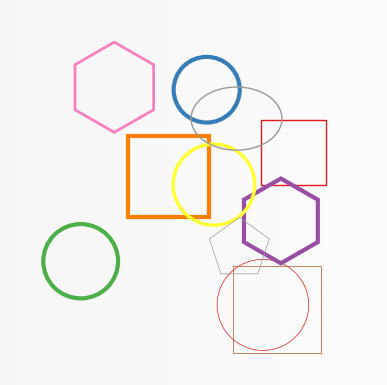[{"shape": "square", "thickness": 1, "radius": 0.42, "center": [0.757, 0.603]}, {"shape": "circle", "thickness": 0.5, "radius": 0.59, "center": [0.679, 0.208]}, {"shape": "circle", "thickness": 3, "radius": 0.43, "center": [0.533, 0.767]}, {"shape": "circle", "thickness": 3, "radius": 0.48, "center": [0.208, 0.322]}, {"shape": "hexagon", "thickness": 3, "radius": 0.55, "center": [0.725, 0.426]}, {"shape": "square", "thickness": 3, "radius": 0.53, "center": [0.434, 0.542]}, {"shape": "circle", "thickness": 2.5, "radius": 0.53, "center": [0.552, 0.52]}, {"shape": "square", "thickness": 0.5, "radius": 0.57, "center": [0.715, 0.196]}, {"shape": "hexagon", "thickness": 2, "radius": 0.59, "center": [0.295, 0.773]}, {"shape": "oval", "thickness": 1, "radius": 0.59, "center": [0.61, 0.692]}, {"shape": "pentagon", "thickness": 0.5, "radius": 0.41, "center": [0.618, 0.354]}]